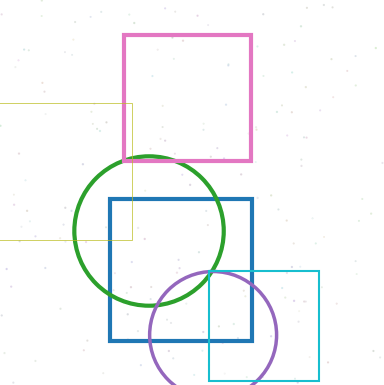[{"shape": "square", "thickness": 3, "radius": 0.92, "center": [0.471, 0.299]}, {"shape": "circle", "thickness": 3, "radius": 0.97, "center": [0.387, 0.4]}, {"shape": "circle", "thickness": 2.5, "radius": 0.82, "center": [0.554, 0.13]}, {"shape": "square", "thickness": 3, "radius": 0.82, "center": [0.487, 0.746]}, {"shape": "square", "thickness": 0.5, "radius": 0.89, "center": [0.165, 0.555]}, {"shape": "square", "thickness": 1.5, "radius": 0.71, "center": [0.685, 0.153]}]